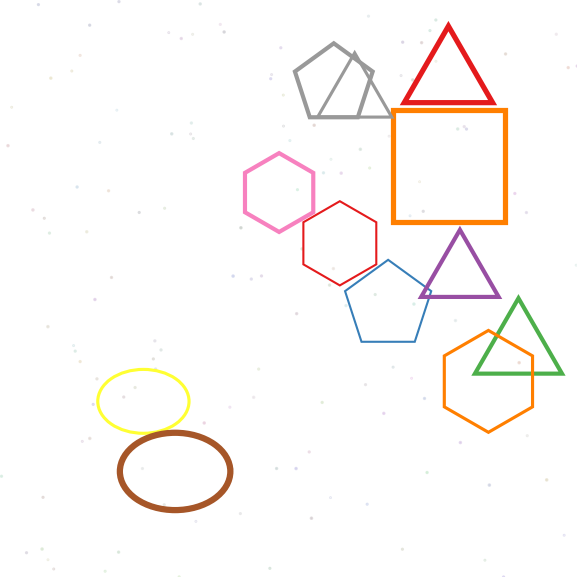[{"shape": "hexagon", "thickness": 1, "radius": 0.36, "center": [0.588, 0.578]}, {"shape": "triangle", "thickness": 2.5, "radius": 0.44, "center": [0.776, 0.866]}, {"shape": "pentagon", "thickness": 1, "radius": 0.39, "center": [0.672, 0.471]}, {"shape": "triangle", "thickness": 2, "radius": 0.44, "center": [0.898, 0.396]}, {"shape": "triangle", "thickness": 2, "radius": 0.39, "center": [0.796, 0.524]}, {"shape": "square", "thickness": 2.5, "radius": 0.48, "center": [0.777, 0.711]}, {"shape": "hexagon", "thickness": 1.5, "radius": 0.44, "center": [0.846, 0.339]}, {"shape": "oval", "thickness": 1.5, "radius": 0.4, "center": [0.248, 0.304]}, {"shape": "oval", "thickness": 3, "radius": 0.48, "center": [0.303, 0.183]}, {"shape": "hexagon", "thickness": 2, "radius": 0.34, "center": [0.483, 0.666]}, {"shape": "triangle", "thickness": 1.5, "radius": 0.37, "center": [0.614, 0.833]}, {"shape": "pentagon", "thickness": 2, "radius": 0.35, "center": [0.578, 0.853]}]